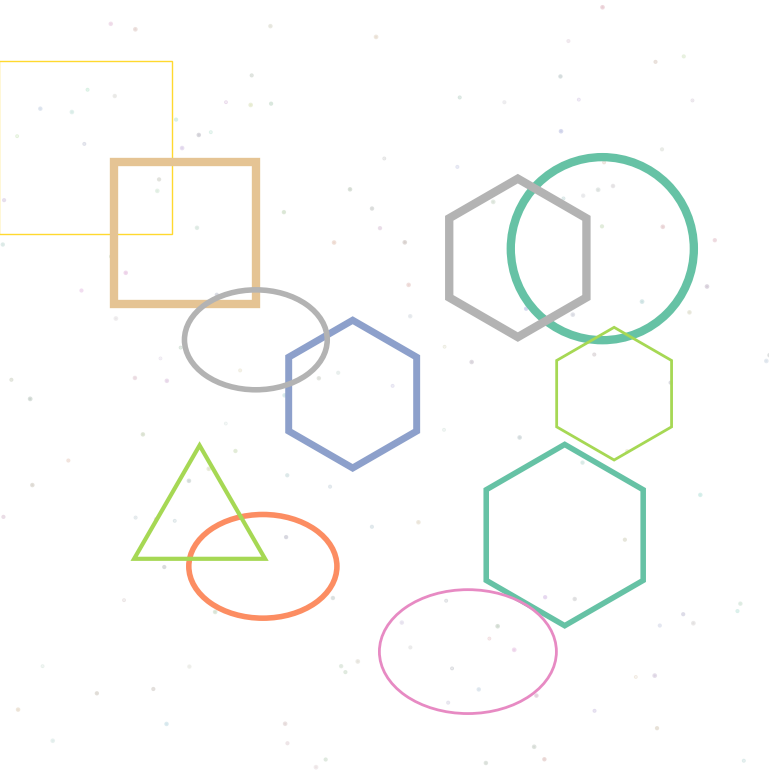[{"shape": "hexagon", "thickness": 2, "radius": 0.59, "center": [0.733, 0.305]}, {"shape": "circle", "thickness": 3, "radius": 0.59, "center": [0.782, 0.677]}, {"shape": "oval", "thickness": 2, "radius": 0.48, "center": [0.341, 0.265]}, {"shape": "hexagon", "thickness": 2.5, "radius": 0.48, "center": [0.458, 0.488]}, {"shape": "oval", "thickness": 1, "radius": 0.57, "center": [0.608, 0.154]}, {"shape": "triangle", "thickness": 1.5, "radius": 0.49, "center": [0.259, 0.323]}, {"shape": "hexagon", "thickness": 1, "radius": 0.43, "center": [0.798, 0.489]}, {"shape": "square", "thickness": 0.5, "radius": 0.56, "center": [0.111, 0.808]}, {"shape": "square", "thickness": 3, "radius": 0.46, "center": [0.24, 0.698]}, {"shape": "hexagon", "thickness": 3, "radius": 0.51, "center": [0.673, 0.665]}, {"shape": "oval", "thickness": 2, "radius": 0.46, "center": [0.332, 0.559]}]